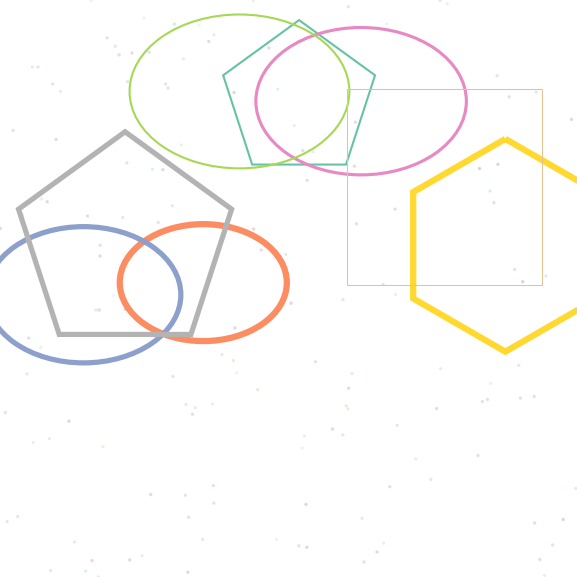[{"shape": "pentagon", "thickness": 1, "radius": 0.69, "center": [0.518, 0.826]}, {"shape": "oval", "thickness": 3, "radius": 0.72, "center": [0.352, 0.51]}, {"shape": "oval", "thickness": 2.5, "radius": 0.84, "center": [0.145, 0.489]}, {"shape": "oval", "thickness": 1.5, "radius": 0.91, "center": [0.625, 0.824]}, {"shape": "oval", "thickness": 1, "radius": 0.95, "center": [0.415, 0.841]}, {"shape": "hexagon", "thickness": 3, "radius": 0.92, "center": [0.875, 0.574]}, {"shape": "square", "thickness": 0.5, "radius": 0.85, "center": [0.77, 0.675]}, {"shape": "pentagon", "thickness": 2.5, "radius": 0.97, "center": [0.217, 0.577]}]